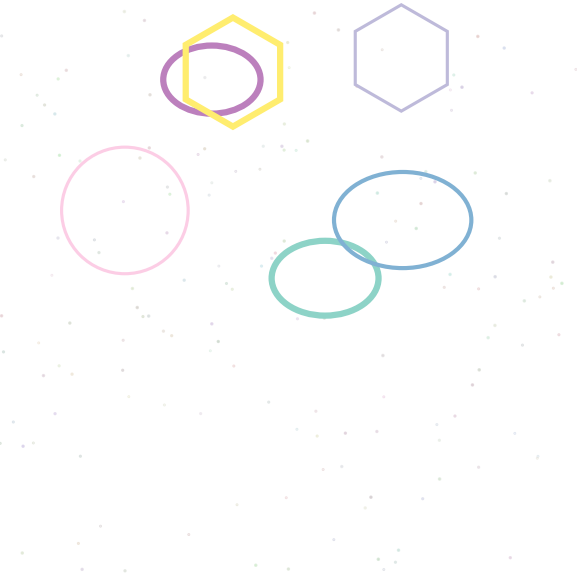[{"shape": "oval", "thickness": 3, "radius": 0.46, "center": [0.563, 0.517]}, {"shape": "hexagon", "thickness": 1.5, "radius": 0.46, "center": [0.695, 0.899]}, {"shape": "oval", "thickness": 2, "radius": 0.59, "center": [0.697, 0.618]}, {"shape": "circle", "thickness": 1.5, "radius": 0.55, "center": [0.216, 0.635]}, {"shape": "oval", "thickness": 3, "radius": 0.42, "center": [0.367, 0.861]}, {"shape": "hexagon", "thickness": 3, "radius": 0.47, "center": [0.403, 0.874]}]